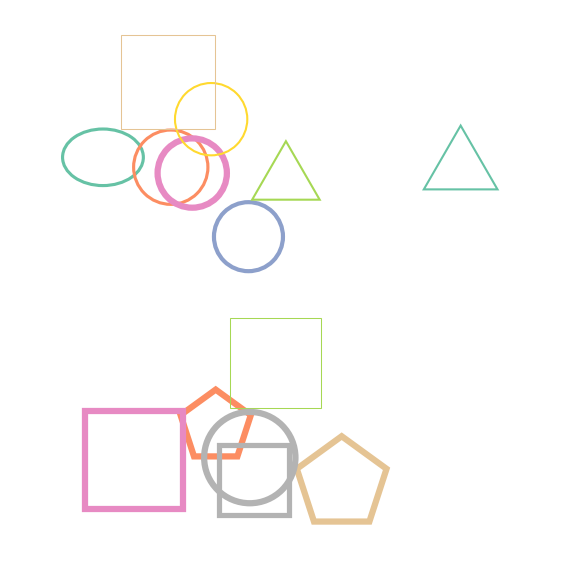[{"shape": "triangle", "thickness": 1, "radius": 0.37, "center": [0.798, 0.708]}, {"shape": "oval", "thickness": 1.5, "radius": 0.35, "center": [0.178, 0.727]}, {"shape": "pentagon", "thickness": 3, "radius": 0.32, "center": [0.373, 0.261]}, {"shape": "circle", "thickness": 1.5, "radius": 0.32, "center": [0.296, 0.71]}, {"shape": "circle", "thickness": 2, "radius": 0.3, "center": [0.43, 0.589]}, {"shape": "square", "thickness": 3, "radius": 0.42, "center": [0.232, 0.203]}, {"shape": "circle", "thickness": 3, "radius": 0.3, "center": [0.333, 0.699]}, {"shape": "square", "thickness": 0.5, "radius": 0.39, "center": [0.477, 0.37]}, {"shape": "triangle", "thickness": 1, "radius": 0.34, "center": [0.495, 0.687]}, {"shape": "circle", "thickness": 1, "radius": 0.31, "center": [0.366, 0.793]}, {"shape": "square", "thickness": 0.5, "radius": 0.41, "center": [0.291, 0.857]}, {"shape": "pentagon", "thickness": 3, "radius": 0.41, "center": [0.592, 0.162]}, {"shape": "square", "thickness": 2.5, "radius": 0.3, "center": [0.44, 0.168]}, {"shape": "circle", "thickness": 3, "radius": 0.4, "center": [0.433, 0.207]}]